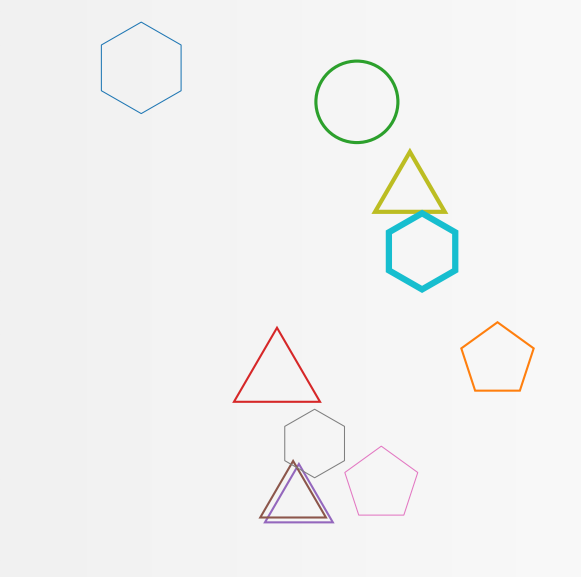[{"shape": "hexagon", "thickness": 0.5, "radius": 0.4, "center": [0.243, 0.882]}, {"shape": "pentagon", "thickness": 1, "radius": 0.33, "center": [0.856, 0.376]}, {"shape": "circle", "thickness": 1.5, "radius": 0.35, "center": [0.614, 0.823]}, {"shape": "triangle", "thickness": 1, "radius": 0.43, "center": [0.477, 0.346]}, {"shape": "triangle", "thickness": 1, "radius": 0.34, "center": [0.514, 0.128]}, {"shape": "triangle", "thickness": 1, "radius": 0.33, "center": [0.504, 0.136]}, {"shape": "pentagon", "thickness": 0.5, "radius": 0.33, "center": [0.656, 0.161]}, {"shape": "hexagon", "thickness": 0.5, "radius": 0.3, "center": [0.541, 0.231]}, {"shape": "triangle", "thickness": 2, "radius": 0.35, "center": [0.705, 0.667]}, {"shape": "hexagon", "thickness": 3, "radius": 0.33, "center": [0.726, 0.564]}]